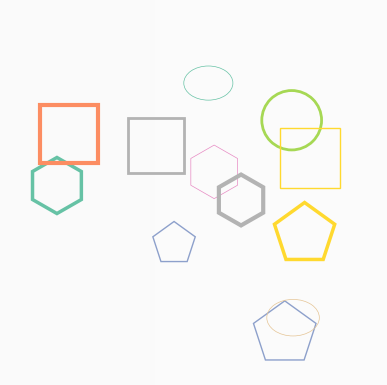[{"shape": "oval", "thickness": 0.5, "radius": 0.32, "center": [0.538, 0.784]}, {"shape": "hexagon", "thickness": 2.5, "radius": 0.36, "center": [0.147, 0.518]}, {"shape": "square", "thickness": 3, "radius": 0.38, "center": [0.179, 0.652]}, {"shape": "pentagon", "thickness": 1, "radius": 0.29, "center": [0.449, 0.367]}, {"shape": "pentagon", "thickness": 1, "radius": 0.42, "center": [0.735, 0.134]}, {"shape": "hexagon", "thickness": 0.5, "radius": 0.35, "center": [0.553, 0.554]}, {"shape": "circle", "thickness": 2, "radius": 0.39, "center": [0.753, 0.688]}, {"shape": "pentagon", "thickness": 2.5, "radius": 0.41, "center": [0.786, 0.392]}, {"shape": "square", "thickness": 1, "radius": 0.39, "center": [0.8, 0.589]}, {"shape": "oval", "thickness": 0.5, "radius": 0.34, "center": [0.756, 0.175]}, {"shape": "square", "thickness": 2, "radius": 0.36, "center": [0.403, 0.623]}, {"shape": "hexagon", "thickness": 3, "radius": 0.33, "center": [0.622, 0.481]}]